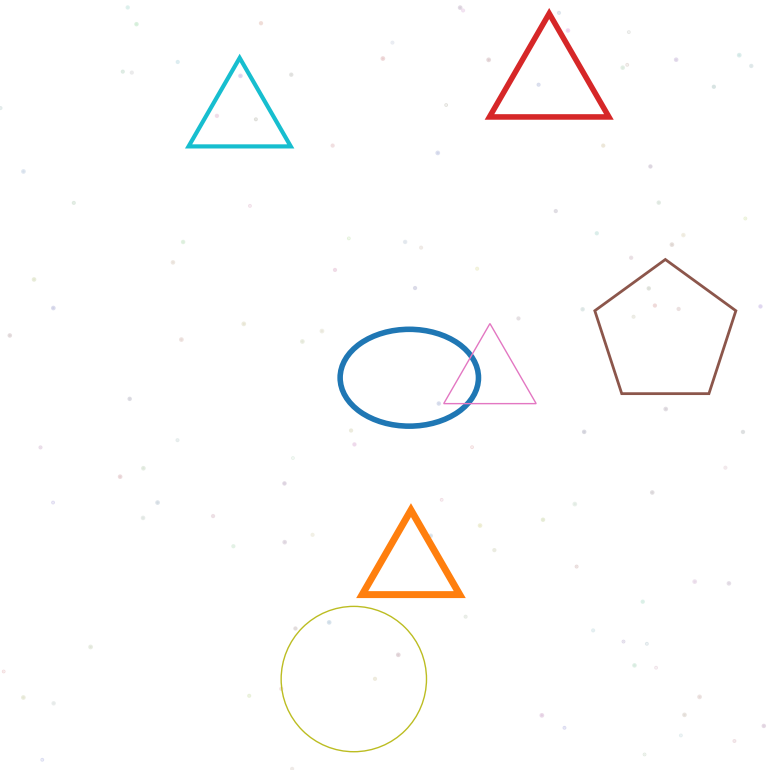[{"shape": "oval", "thickness": 2, "radius": 0.45, "center": [0.532, 0.509]}, {"shape": "triangle", "thickness": 2.5, "radius": 0.37, "center": [0.534, 0.264]}, {"shape": "triangle", "thickness": 2, "radius": 0.45, "center": [0.713, 0.893]}, {"shape": "pentagon", "thickness": 1, "radius": 0.48, "center": [0.864, 0.567]}, {"shape": "triangle", "thickness": 0.5, "radius": 0.35, "center": [0.636, 0.51]}, {"shape": "circle", "thickness": 0.5, "radius": 0.47, "center": [0.46, 0.118]}, {"shape": "triangle", "thickness": 1.5, "radius": 0.38, "center": [0.311, 0.848]}]